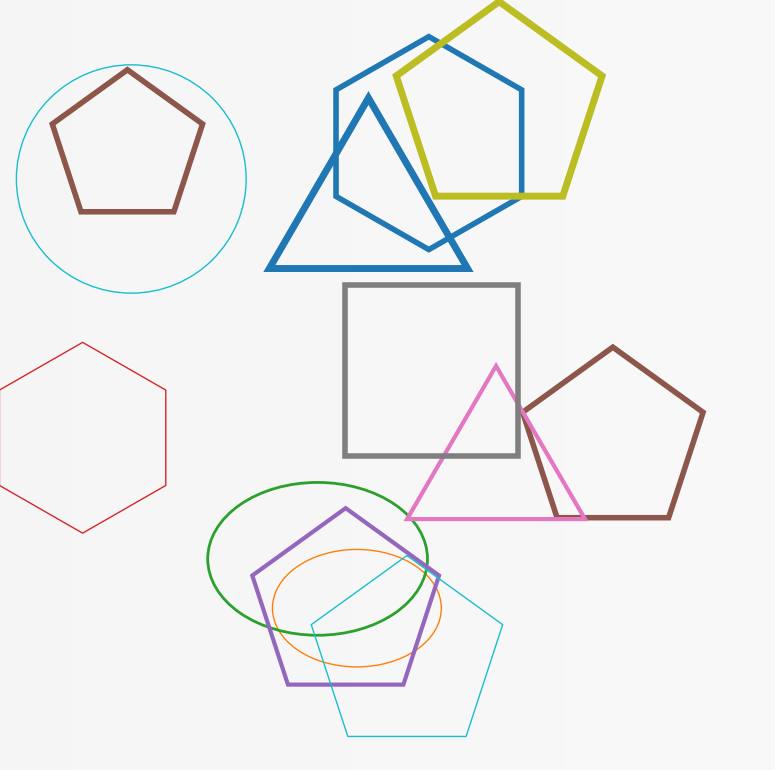[{"shape": "triangle", "thickness": 2.5, "radius": 0.74, "center": [0.475, 0.725]}, {"shape": "hexagon", "thickness": 2, "radius": 0.69, "center": [0.553, 0.814]}, {"shape": "oval", "thickness": 0.5, "radius": 0.54, "center": [0.46, 0.21]}, {"shape": "oval", "thickness": 1, "radius": 0.71, "center": [0.41, 0.274]}, {"shape": "hexagon", "thickness": 0.5, "radius": 0.62, "center": [0.107, 0.431]}, {"shape": "pentagon", "thickness": 1.5, "radius": 0.63, "center": [0.446, 0.213]}, {"shape": "pentagon", "thickness": 2, "radius": 0.51, "center": [0.164, 0.807]}, {"shape": "pentagon", "thickness": 2, "radius": 0.61, "center": [0.791, 0.427]}, {"shape": "triangle", "thickness": 1.5, "radius": 0.66, "center": [0.64, 0.392]}, {"shape": "square", "thickness": 2, "radius": 0.55, "center": [0.557, 0.519]}, {"shape": "pentagon", "thickness": 2.5, "radius": 0.7, "center": [0.644, 0.858]}, {"shape": "pentagon", "thickness": 0.5, "radius": 0.65, "center": [0.525, 0.149]}, {"shape": "circle", "thickness": 0.5, "radius": 0.74, "center": [0.169, 0.768]}]